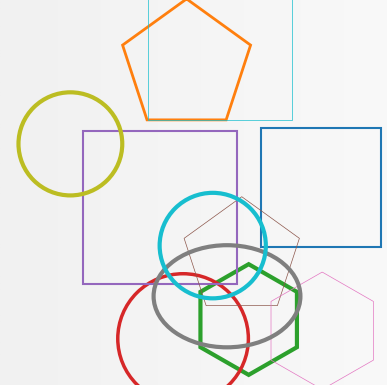[{"shape": "square", "thickness": 1.5, "radius": 0.77, "center": [0.829, 0.513]}, {"shape": "pentagon", "thickness": 2, "radius": 0.87, "center": [0.482, 0.829]}, {"shape": "hexagon", "thickness": 3, "radius": 0.72, "center": [0.642, 0.17]}, {"shape": "circle", "thickness": 2.5, "radius": 0.84, "center": [0.472, 0.121]}, {"shape": "square", "thickness": 1.5, "radius": 0.99, "center": [0.413, 0.461]}, {"shape": "pentagon", "thickness": 0.5, "radius": 0.78, "center": [0.624, 0.333]}, {"shape": "hexagon", "thickness": 0.5, "radius": 0.76, "center": [0.831, 0.141]}, {"shape": "oval", "thickness": 3, "radius": 0.95, "center": [0.586, 0.231]}, {"shape": "circle", "thickness": 3, "radius": 0.67, "center": [0.182, 0.626]}, {"shape": "square", "thickness": 0.5, "radius": 0.93, "center": [0.568, 0.875]}, {"shape": "circle", "thickness": 3, "radius": 0.69, "center": [0.549, 0.362]}]